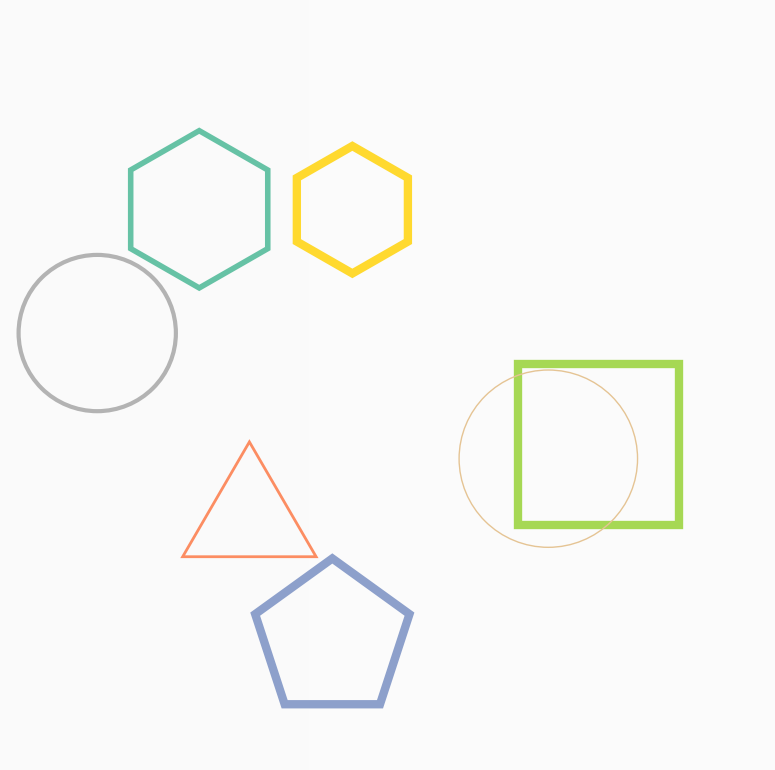[{"shape": "hexagon", "thickness": 2, "radius": 0.51, "center": [0.257, 0.728]}, {"shape": "triangle", "thickness": 1, "radius": 0.5, "center": [0.322, 0.327]}, {"shape": "pentagon", "thickness": 3, "radius": 0.52, "center": [0.429, 0.17]}, {"shape": "square", "thickness": 3, "radius": 0.52, "center": [0.772, 0.422]}, {"shape": "hexagon", "thickness": 3, "radius": 0.41, "center": [0.455, 0.728]}, {"shape": "circle", "thickness": 0.5, "radius": 0.58, "center": [0.708, 0.404]}, {"shape": "circle", "thickness": 1.5, "radius": 0.51, "center": [0.125, 0.567]}]